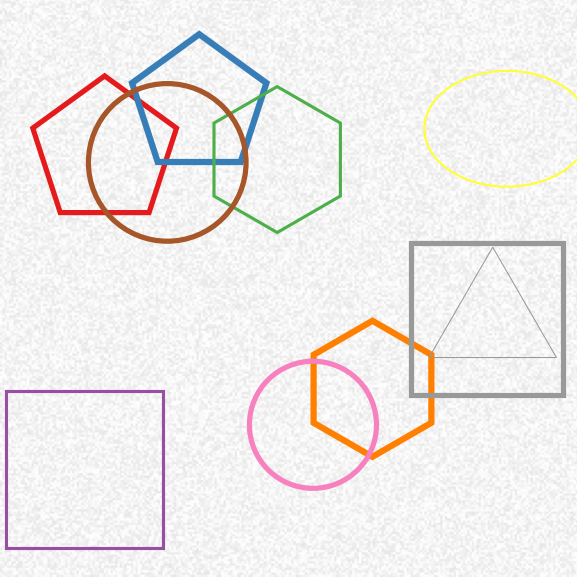[{"shape": "pentagon", "thickness": 2.5, "radius": 0.65, "center": [0.181, 0.737]}, {"shape": "pentagon", "thickness": 3, "radius": 0.61, "center": [0.345, 0.818]}, {"shape": "hexagon", "thickness": 1.5, "radius": 0.63, "center": [0.48, 0.723]}, {"shape": "square", "thickness": 1.5, "radius": 0.68, "center": [0.147, 0.186]}, {"shape": "hexagon", "thickness": 3, "radius": 0.59, "center": [0.645, 0.326]}, {"shape": "oval", "thickness": 1, "radius": 0.72, "center": [0.878, 0.776]}, {"shape": "circle", "thickness": 2.5, "radius": 0.68, "center": [0.29, 0.718]}, {"shape": "circle", "thickness": 2.5, "radius": 0.55, "center": [0.542, 0.264]}, {"shape": "square", "thickness": 2.5, "radius": 0.66, "center": [0.843, 0.447]}, {"shape": "triangle", "thickness": 0.5, "radius": 0.64, "center": [0.853, 0.444]}]